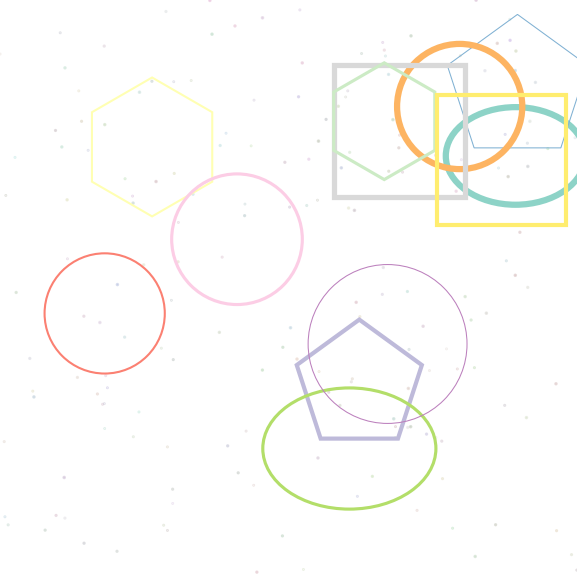[{"shape": "oval", "thickness": 3, "radius": 0.6, "center": [0.893, 0.729]}, {"shape": "hexagon", "thickness": 1, "radius": 0.6, "center": [0.263, 0.745]}, {"shape": "pentagon", "thickness": 2, "radius": 0.57, "center": [0.622, 0.332]}, {"shape": "circle", "thickness": 1, "radius": 0.52, "center": [0.181, 0.456]}, {"shape": "pentagon", "thickness": 0.5, "radius": 0.64, "center": [0.896, 0.846]}, {"shape": "circle", "thickness": 3, "radius": 0.54, "center": [0.796, 0.815]}, {"shape": "oval", "thickness": 1.5, "radius": 0.75, "center": [0.605, 0.222]}, {"shape": "circle", "thickness": 1.5, "radius": 0.57, "center": [0.41, 0.585]}, {"shape": "square", "thickness": 2.5, "radius": 0.57, "center": [0.692, 0.772]}, {"shape": "circle", "thickness": 0.5, "radius": 0.69, "center": [0.671, 0.403]}, {"shape": "hexagon", "thickness": 1.5, "radius": 0.51, "center": [0.665, 0.789]}, {"shape": "square", "thickness": 2, "radius": 0.56, "center": [0.869, 0.722]}]